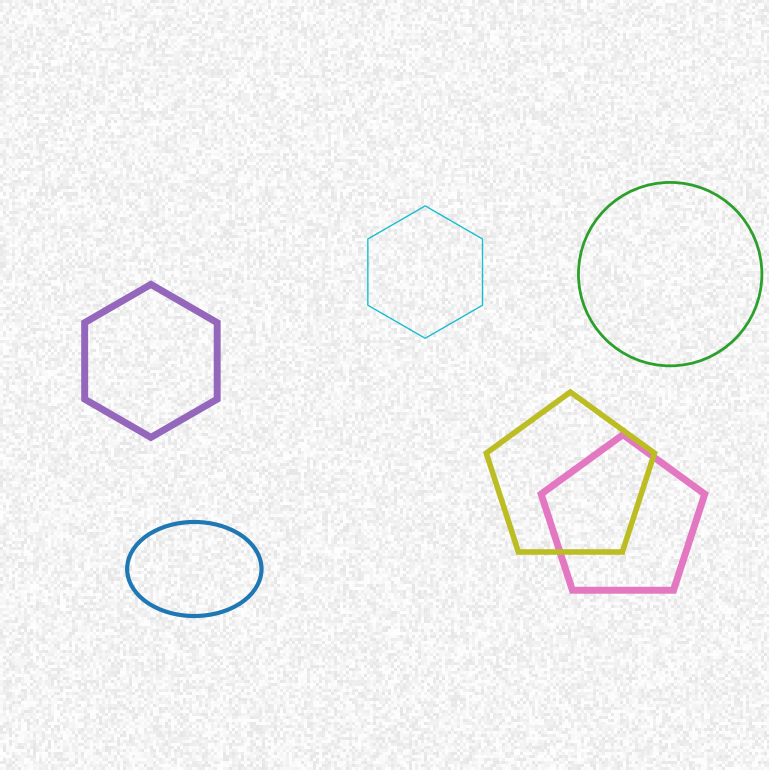[{"shape": "oval", "thickness": 1.5, "radius": 0.44, "center": [0.252, 0.261]}, {"shape": "circle", "thickness": 1, "radius": 0.6, "center": [0.87, 0.644]}, {"shape": "hexagon", "thickness": 2.5, "radius": 0.5, "center": [0.196, 0.531]}, {"shape": "pentagon", "thickness": 2.5, "radius": 0.56, "center": [0.809, 0.324]}, {"shape": "pentagon", "thickness": 2, "radius": 0.57, "center": [0.741, 0.376]}, {"shape": "hexagon", "thickness": 0.5, "radius": 0.43, "center": [0.552, 0.647]}]